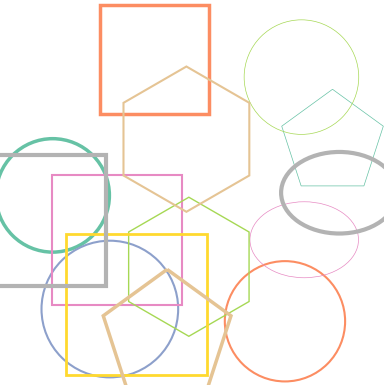[{"shape": "circle", "thickness": 2.5, "radius": 0.74, "center": [0.137, 0.492]}, {"shape": "pentagon", "thickness": 0.5, "radius": 0.69, "center": [0.864, 0.629]}, {"shape": "square", "thickness": 2.5, "radius": 0.7, "center": [0.401, 0.845]}, {"shape": "circle", "thickness": 1.5, "radius": 0.78, "center": [0.74, 0.165]}, {"shape": "circle", "thickness": 1.5, "radius": 0.89, "center": [0.285, 0.197]}, {"shape": "square", "thickness": 1.5, "radius": 0.84, "center": [0.304, 0.377]}, {"shape": "oval", "thickness": 0.5, "radius": 0.7, "center": [0.79, 0.377]}, {"shape": "circle", "thickness": 0.5, "radius": 0.74, "center": [0.783, 0.8]}, {"shape": "hexagon", "thickness": 1, "radius": 0.9, "center": [0.491, 0.307]}, {"shape": "square", "thickness": 2, "radius": 0.91, "center": [0.355, 0.208]}, {"shape": "hexagon", "thickness": 1.5, "radius": 0.94, "center": [0.484, 0.639]}, {"shape": "pentagon", "thickness": 2.5, "radius": 0.87, "center": [0.434, 0.126]}, {"shape": "oval", "thickness": 3, "radius": 0.76, "center": [0.881, 0.499]}, {"shape": "square", "thickness": 3, "radius": 0.85, "center": [0.106, 0.428]}]